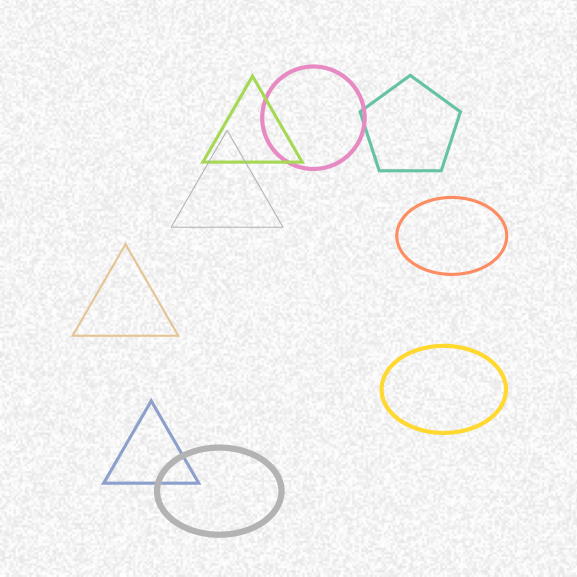[{"shape": "pentagon", "thickness": 1.5, "radius": 0.46, "center": [0.71, 0.777]}, {"shape": "oval", "thickness": 1.5, "radius": 0.48, "center": [0.782, 0.591]}, {"shape": "triangle", "thickness": 1.5, "radius": 0.48, "center": [0.262, 0.21]}, {"shape": "circle", "thickness": 2, "radius": 0.44, "center": [0.543, 0.795]}, {"shape": "triangle", "thickness": 1.5, "radius": 0.5, "center": [0.437, 0.768]}, {"shape": "oval", "thickness": 2, "radius": 0.54, "center": [0.768, 0.325]}, {"shape": "triangle", "thickness": 1, "radius": 0.53, "center": [0.217, 0.471]}, {"shape": "oval", "thickness": 3, "radius": 0.54, "center": [0.38, 0.149]}, {"shape": "triangle", "thickness": 0.5, "radius": 0.56, "center": [0.393, 0.662]}]